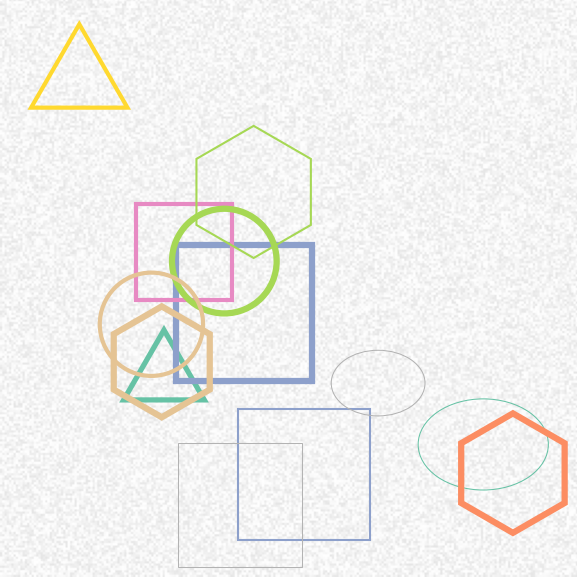[{"shape": "oval", "thickness": 0.5, "radius": 0.56, "center": [0.837, 0.23]}, {"shape": "triangle", "thickness": 2.5, "radius": 0.4, "center": [0.284, 0.347]}, {"shape": "hexagon", "thickness": 3, "radius": 0.52, "center": [0.888, 0.18]}, {"shape": "square", "thickness": 3, "radius": 0.59, "center": [0.423, 0.457]}, {"shape": "square", "thickness": 1, "radius": 0.57, "center": [0.526, 0.177]}, {"shape": "square", "thickness": 2, "radius": 0.42, "center": [0.318, 0.563]}, {"shape": "circle", "thickness": 3, "radius": 0.45, "center": [0.388, 0.547]}, {"shape": "hexagon", "thickness": 1, "radius": 0.57, "center": [0.439, 0.667]}, {"shape": "triangle", "thickness": 2, "radius": 0.48, "center": [0.137, 0.861]}, {"shape": "hexagon", "thickness": 3, "radius": 0.48, "center": [0.28, 0.373]}, {"shape": "circle", "thickness": 2, "radius": 0.45, "center": [0.262, 0.438]}, {"shape": "square", "thickness": 0.5, "radius": 0.54, "center": [0.415, 0.125]}, {"shape": "oval", "thickness": 0.5, "radius": 0.41, "center": [0.655, 0.336]}]